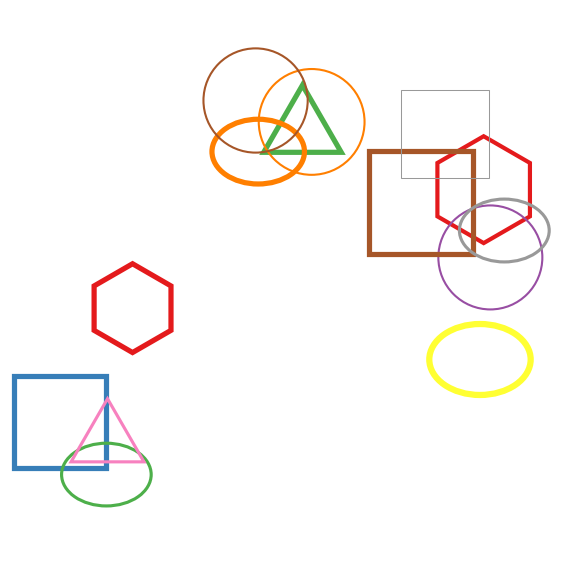[{"shape": "hexagon", "thickness": 2.5, "radius": 0.38, "center": [0.23, 0.466]}, {"shape": "hexagon", "thickness": 2, "radius": 0.46, "center": [0.838, 0.671]}, {"shape": "square", "thickness": 2.5, "radius": 0.4, "center": [0.104, 0.269]}, {"shape": "triangle", "thickness": 2.5, "radius": 0.39, "center": [0.524, 0.774]}, {"shape": "oval", "thickness": 1.5, "radius": 0.39, "center": [0.184, 0.177]}, {"shape": "circle", "thickness": 1, "radius": 0.45, "center": [0.849, 0.553]}, {"shape": "circle", "thickness": 1, "radius": 0.46, "center": [0.54, 0.788]}, {"shape": "oval", "thickness": 2.5, "radius": 0.4, "center": [0.447, 0.737]}, {"shape": "oval", "thickness": 3, "radius": 0.44, "center": [0.831, 0.377]}, {"shape": "circle", "thickness": 1, "radius": 0.45, "center": [0.443, 0.825]}, {"shape": "square", "thickness": 2.5, "radius": 0.45, "center": [0.729, 0.648]}, {"shape": "triangle", "thickness": 1.5, "radius": 0.36, "center": [0.186, 0.236]}, {"shape": "square", "thickness": 0.5, "radius": 0.38, "center": [0.77, 0.767]}, {"shape": "oval", "thickness": 1.5, "radius": 0.39, "center": [0.873, 0.6]}]